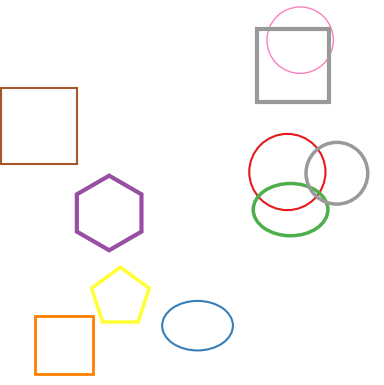[{"shape": "circle", "thickness": 1.5, "radius": 0.49, "center": [0.746, 0.553]}, {"shape": "oval", "thickness": 1.5, "radius": 0.46, "center": [0.513, 0.154]}, {"shape": "oval", "thickness": 2.5, "radius": 0.48, "center": [0.755, 0.456]}, {"shape": "hexagon", "thickness": 3, "radius": 0.48, "center": [0.284, 0.447]}, {"shape": "square", "thickness": 2, "radius": 0.37, "center": [0.166, 0.104]}, {"shape": "pentagon", "thickness": 2.5, "radius": 0.39, "center": [0.313, 0.227]}, {"shape": "square", "thickness": 1.5, "radius": 0.49, "center": [0.101, 0.673]}, {"shape": "circle", "thickness": 1, "radius": 0.43, "center": [0.78, 0.896]}, {"shape": "square", "thickness": 3, "radius": 0.47, "center": [0.76, 0.83]}, {"shape": "circle", "thickness": 2.5, "radius": 0.4, "center": [0.875, 0.55]}]